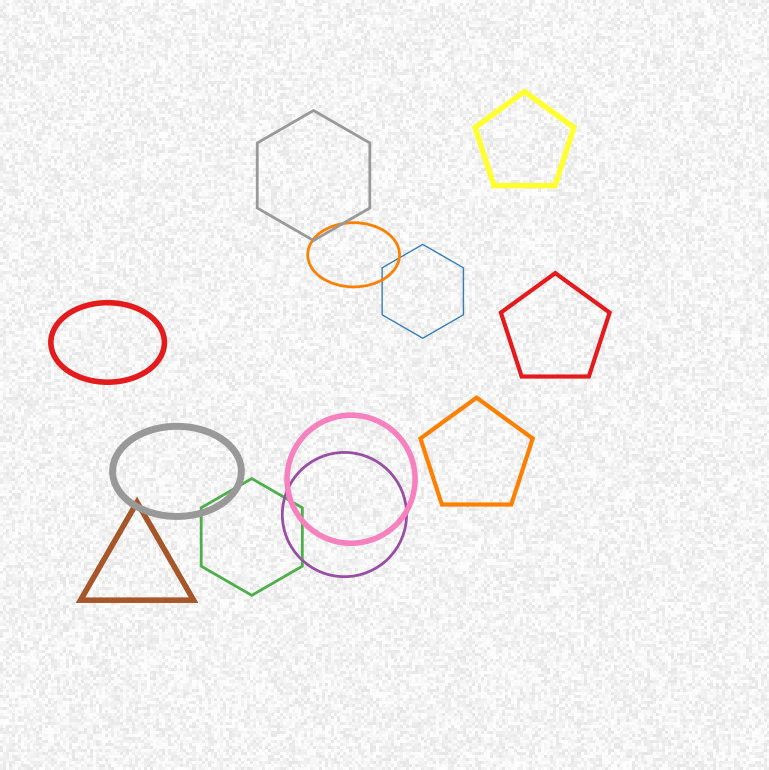[{"shape": "pentagon", "thickness": 1.5, "radius": 0.37, "center": [0.721, 0.571]}, {"shape": "oval", "thickness": 2, "radius": 0.37, "center": [0.14, 0.555]}, {"shape": "hexagon", "thickness": 0.5, "radius": 0.3, "center": [0.549, 0.622]}, {"shape": "hexagon", "thickness": 1, "radius": 0.38, "center": [0.327, 0.303]}, {"shape": "circle", "thickness": 1, "radius": 0.4, "center": [0.447, 0.332]}, {"shape": "pentagon", "thickness": 1.5, "radius": 0.38, "center": [0.619, 0.407]}, {"shape": "oval", "thickness": 1, "radius": 0.3, "center": [0.459, 0.669]}, {"shape": "pentagon", "thickness": 2, "radius": 0.34, "center": [0.681, 0.814]}, {"shape": "triangle", "thickness": 2, "radius": 0.42, "center": [0.178, 0.263]}, {"shape": "circle", "thickness": 2, "radius": 0.42, "center": [0.456, 0.378]}, {"shape": "oval", "thickness": 2.5, "radius": 0.42, "center": [0.23, 0.388]}, {"shape": "hexagon", "thickness": 1, "radius": 0.42, "center": [0.407, 0.772]}]